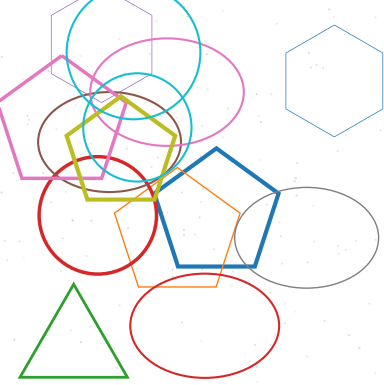[{"shape": "pentagon", "thickness": 3, "radius": 0.85, "center": [0.562, 0.445]}, {"shape": "hexagon", "thickness": 0.5, "radius": 0.73, "center": [0.868, 0.79]}, {"shape": "pentagon", "thickness": 1, "radius": 0.86, "center": [0.46, 0.393]}, {"shape": "triangle", "thickness": 2, "radius": 0.81, "center": [0.191, 0.101]}, {"shape": "oval", "thickness": 1.5, "radius": 0.97, "center": [0.532, 0.154]}, {"shape": "circle", "thickness": 2.5, "radius": 0.76, "center": [0.254, 0.441]}, {"shape": "hexagon", "thickness": 0.5, "radius": 0.75, "center": [0.264, 0.885]}, {"shape": "oval", "thickness": 1.5, "radius": 0.93, "center": [0.285, 0.631]}, {"shape": "oval", "thickness": 1.5, "radius": 1.0, "center": [0.434, 0.761]}, {"shape": "pentagon", "thickness": 2.5, "radius": 0.88, "center": [0.16, 0.679]}, {"shape": "oval", "thickness": 1, "radius": 0.93, "center": [0.797, 0.382]}, {"shape": "pentagon", "thickness": 3, "radius": 0.74, "center": [0.314, 0.602]}, {"shape": "circle", "thickness": 1.5, "radius": 0.7, "center": [0.357, 0.669]}, {"shape": "circle", "thickness": 1.5, "radius": 0.87, "center": [0.347, 0.864]}]